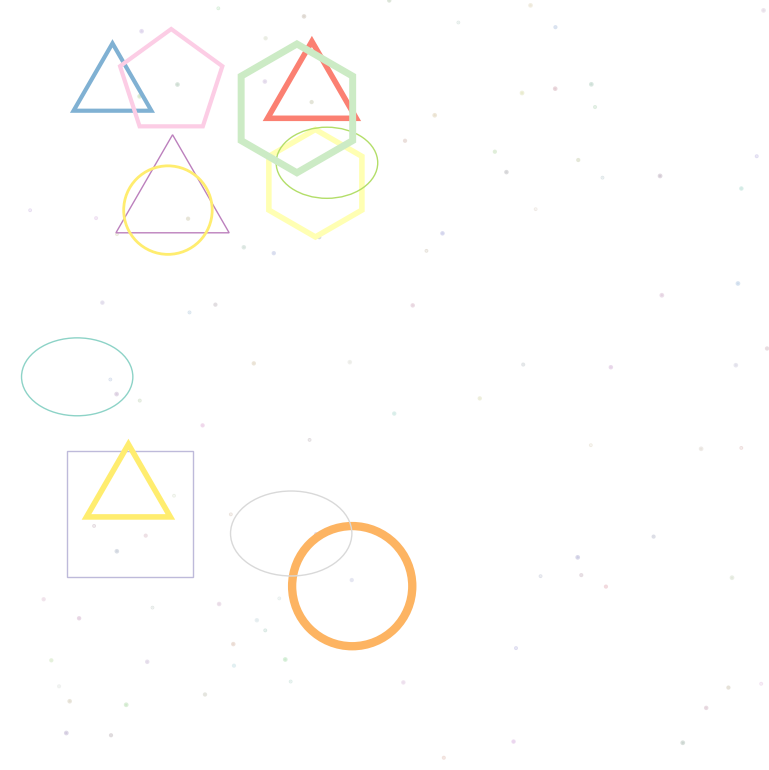[{"shape": "oval", "thickness": 0.5, "radius": 0.36, "center": [0.1, 0.511]}, {"shape": "hexagon", "thickness": 2, "radius": 0.35, "center": [0.41, 0.762]}, {"shape": "square", "thickness": 0.5, "radius": 0.41, "center": [0.169, 0.332]}, {"shape": "triangle", "thickness": 2, "radius": 0.33, "center": [0.405, 0.88]}, {"shape": "triangle", "thickness": 1.5, "radius": 0.29, "center": [0.146, 0.885]}, {"shape": "circle", "thickness": 3, "radius": 0.39, "center": [0.457, 0.239]}, {"shape": "oval", "thickness": 0.5, "radius": 0.33, "center": [0.425, 0.789]}, {"shape": "pentagon", "thickness": 1.5, "radius": 0.35, "center": [0.222, 0.892]}, {"shape": "oval", "thickness": 0.5, "radius": 0.39, "center": [0.378, 0.307]}, {"shape": "triangle", "thickness": 0.5, "radius": 0.42, "center": [0.224, 0.74]}, {"shape": "hexagon", "thickness": 2.5, "radius": 0.42, "center": [0.386, 0.859]}, {"shape": "circle", "thickness": 1, "radius": 0.29, "center": [0.218, 0.727]}, {"shape": "triangle", "thickness": 2, "radius": 0.31, "center": [0.167, 0.36]}]